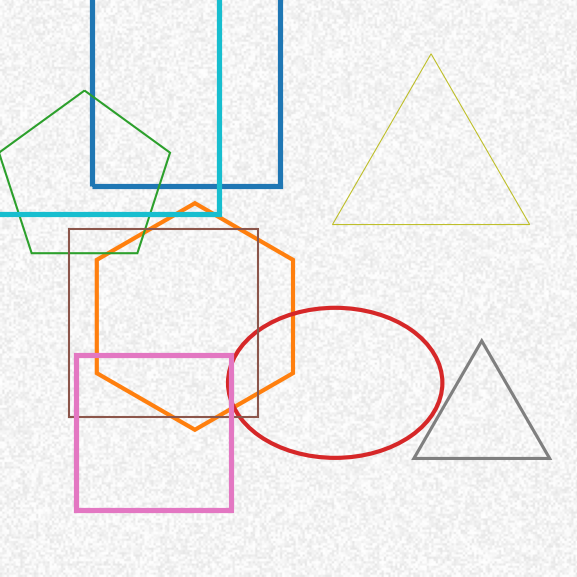[{"shape": "square", "thickness": 2.5, "radius": 0.81, "center": [0.322, 0.839]}, {"shape": "hexagon", "thickness": 2, "radius": 0.98, "center": [0.337, 0.451]}, {"shape": "pentagon", "thickness": 1, "radius": 0.78, "center": [0.146, 0.687]}, {"shape": "oval", "thickness": 2, "radius": 0.93, "center": [0.58, 0.336]}, {"shape": "square", "thickness": 1, "radius": 0.82, "center": [0.283, 0.44]}, {"shape": "square", "thickness": 2.5, "radius": 0.67, "center": [0.266, 0.25]}, {"shape": "triangle", "thickness": 1.5, "radius": 0.68, "center": [0.834, 0.273]}, {"shape": "triangle", "thickness": 0.5, "radius": 0.99, "center": [0.746, 0.709]}, {"shape": "square", "thickness": 2.5, "radius": 0.96, "center": [0.189, 0.819]}]